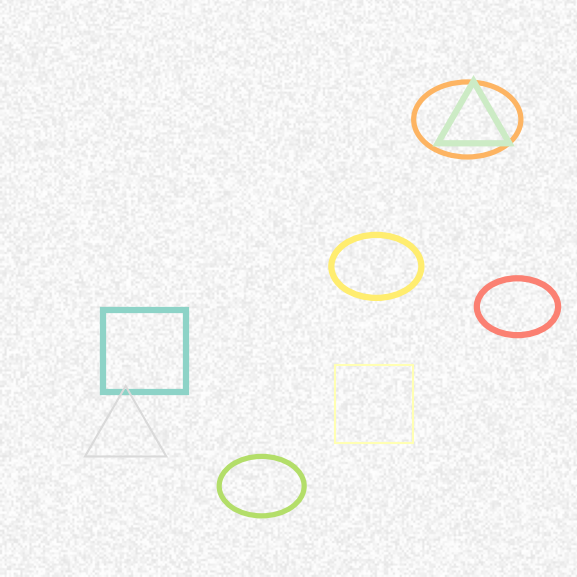[{"shape": "square", "thickness": 3, "radius": 0.36, "center": [0.25, 0.391]}, {"shape": "square", "thickness": 1, "radius": 0.34, "center": [0.648, 0.299]}, {"shape": "oval", "thickness": 3, "radius": 0.35, "center": [0.896, 0.468]}, {"shape": "oval", "thickness": 2.5, "radius": 0.46, "center": [0.809, 0.792]}, {"shape": "oval", "thickness": 2.5, "radius": 0.37, "center": [0.453, 0.157]}, {"shape": "triangle", "thickness": 1, "radius": 0.41, "center": [0.218, 0.249]}, {"shape": "triangle", "thickness": 3, "radius": 0.36, "center": [0.82, 0.787]}, {"shape": "oval", "thickness": 3, "radius": 0.39, "center": [0.652, 0.538]}]